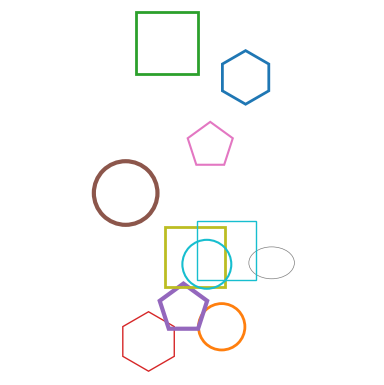[{"shape": "hexagon", "thickness": 2, "radius": 0.35, "center": [0.638, 0.799]}, {"shape": "circle", "thickness": 2, "radius": 0.3, "center": [0.576, 0.151]}, {"shape": "square", "thickness": 2, "radius": 0.4, "center": [0.433, 0.887]}, {"shape": "hexagon", "thickness": 1, "radius": 0.39, "center": [0.386, 0.113]}, {"shape": "pentagon", "thickness": 3, "radius": 0.32, "center": [0.476, 0.199]}, {"shape": "circle", "thickness": 3, "radius": 0.41, "center": [0.326, 0.499]}, {"shape": "pentagon", "thickness": 1.5, "radius": 0.31, "center": [0.546, 0.622]}, {"shape": "oval", "thickness": 0.5, "radius": 0.3, "center": [0.706, 0.317]}, {"shape": "square", "thickness": 2, "radius": 0.39, "center": [0.506, 0.332]}, {"shape": "circle", "thickness": 1.5, "radius": 0.32, "center": [0.537, 0.314]}, {"shape": "square", "thickness": 1, "radius": 0.38, "center": [0.589, 0.348]}]